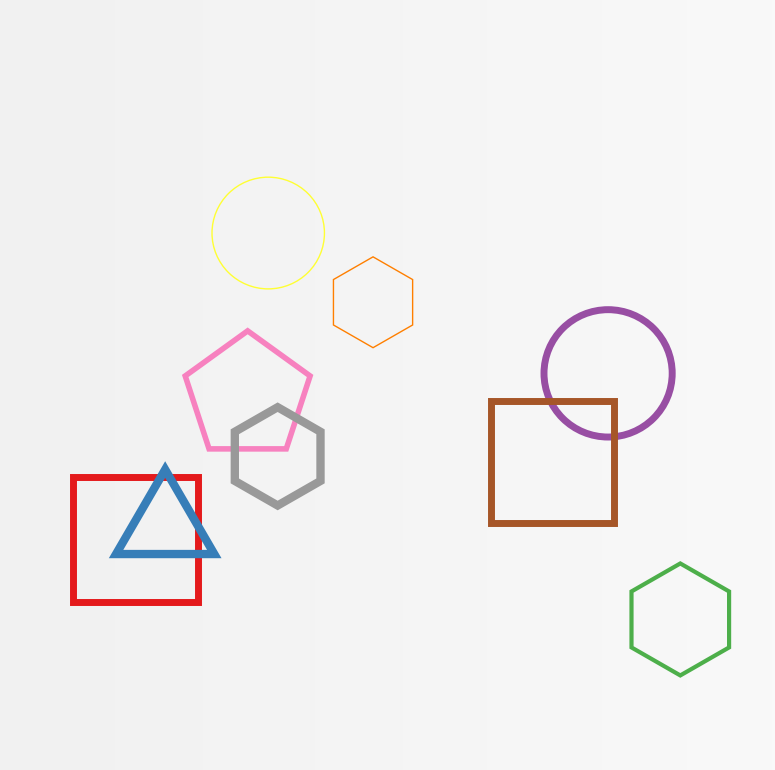[{"shape": "square", "thickness": 2.5, "radius": 0.4, "center": [0.175, 0.299]}, {"shape": "triangle", "thickness": 3, "radius": 0.37, "center": [0.213, 0.317]}, {"shape": "hexagon", "thickness": 1.5, "radius": 0.36, "center": [0.878, 0.196]}, {"shape": "circle", "thickness": 2.5, "radius": 0.41, "center": [0.785, 0.515]}, {"shape": "hexagon", "thickness": 0.5, "radius": 0.29, "center": [0.481, 0.607]}, {"shape": "circle", "thickness": 0.5, "radius": 0.36, "center": [0.346, 0.697]}, {"shape": "square", "thickness": 2.5, "radius": 0.4, "center": [0.713, 0.4]}, {"shape": "pentagon", "thickness": 2, "radius": 0.42, "center": [0.32, 0.486]}, {"shape": "hexagon", "thickness": 3, "radius": 0.32, "center": [0.358, 0.407]}]